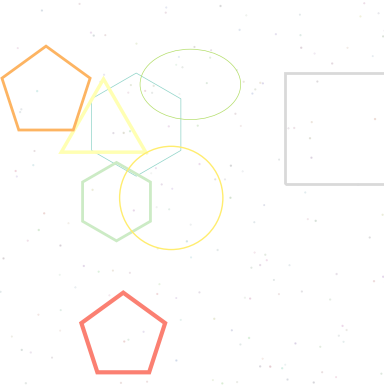[{"shape": "hexagon", "thickness": 0.5, "radius": 0.67, "center": [0.354, 0.676]}, {"shape": "triangle", "thickness": 2.5, "radius": 0.63, "center": [0.269, 0.668]}, {"shape": "pentagon", "thickness": 3, "radius": 0.57, "center": [0.32, 0.125]}, {"shape": "pentagon", "thickness": 2, "radius": 0.6, "center": [0.12, 0.76]}, {"shape": "oval", "thickness": 0.5, "radius": 0.65, "center": [0.494, 0.781]}, {"shape": "square", "thickness": 2, "radius": 0.72, "center": [0.883, 0.666]}, {"shape": "hexagon", "thickness": 2, "radius": 0.51, "center": [0.303, 0.476]}, {"shape": "circle", "thickness": 1, "radius": 0.67, "center": [0.445, 0.486]}]